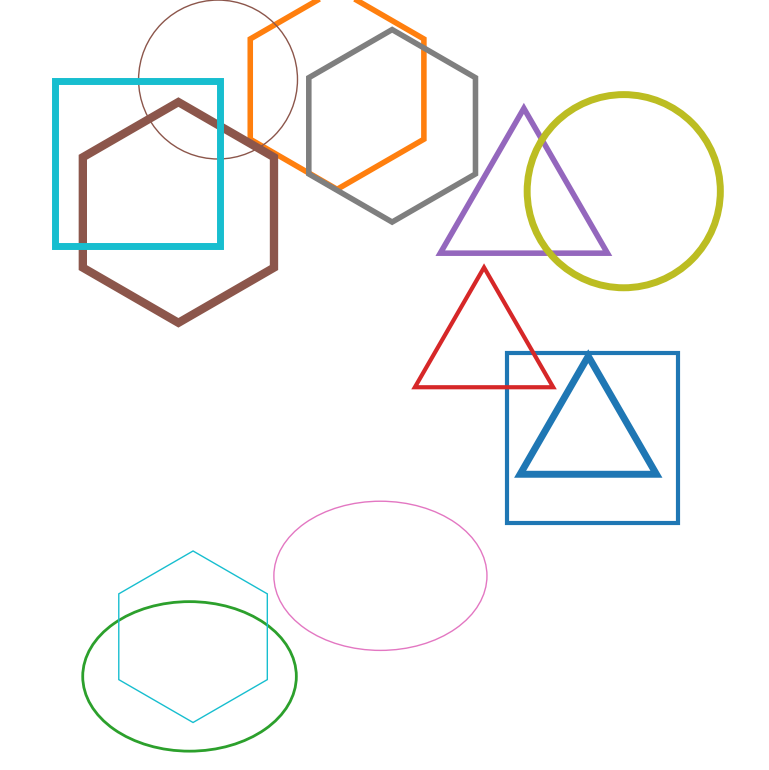[{"shape": "square", "thickness": 1.5, "radius": 0.55, "center": [0.77, 0.431]}, {"shape": "triangle", "thickness": 2.5, "radius": 0.51, "center": [0.764, 0.435]}, {"shape": "hexagon", "thickness": 2, "radius": 0.65, "center": [0.438, 0.884]}, {"shape": "oval", "thickness": 1, "radius": 0.69, "center": [0.246, 0.122]}, {"shape": "triangle", "thickness": 1.5, "radius": 0.52, "center": [0.629, 0.549]}, {"shape": "triangle", "thickness": 2, "radius": 0.63, "center": [0.68, 0.734]}, {"shape": "hexagon", "thickness": 3, "radius": 0.72, "center": [0.232, 0.724]}, {"shape": "circle", "thickness": 0.5, "radius": 0.52, "center": [0.283, 0.897]}, {"shape": "oval", "thickness": 0.5, "radius": 0.69, "center": [0.494, 0.252]}, {"shape": "hexagon", "thickness": 2, "radius": 0.62, "center": [0.509, 0.837]}, {"shape": "circle", "thickness": 2.5, "radius": 0.63, "center": [0.81, 0.752]}, {"shape": "square", "thickness": 2.5, "radius": 0.54, "center": [0.179, 0.788]}, {"shape": "hexagon", "thickness": 0.5, "radius": 0.56, "center": [0.251, 0.173]}]